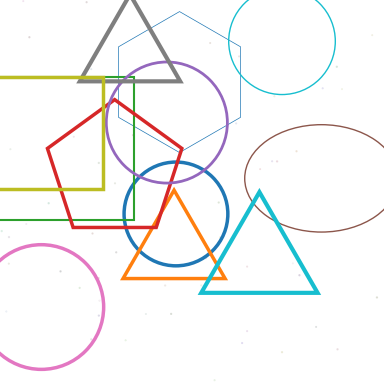[{"shape": "circle", "thickness": 2.5, "radius": 0.67, "center": [0.457, 0.444]}, {"shape": "hexagon", "thickness": 0.5, "radius": 0.92, "center": [0.466, 0.787]}, {"shape": "triangle", "thickness": 2.5, "radius": 0.77, "center": [0.452, 0.353]}, {"shape": "square", "thickness": 1.5, "radius": 0.93, "center": [0.162, 0.614]}, {"shape": "pentagon", "thickness": 2.5, "radius": 0.92, "center": [0.298, 0.558]}, {"shape": "circle", "thickness": 2, "radius": 0.79, "center": [0.433, 0.682]}, {"shape": "oval", "thickness": 1, "radius": 1.0, "center": [0.835, 0.537]}, {"shape": "circle", "thickness": 2.5, "radius": 0.81, "center": [0.107, 0.203]}, {"shape": "triangle", "thickness": 3, "radius": 0.75, "center": [0.338, 0.864]}, {"shape": "square", "thickness": 2.5, "radius": 0.73, "center": [0.122, 0.655]}, {"shape": "circle", "thickness": 1, "radius": 0.69, "center": [0.732, 0.893]}, {"shape": "triangle", "thickness": 3, "radius": 0.87, "center": [0.674, 0.327]}]